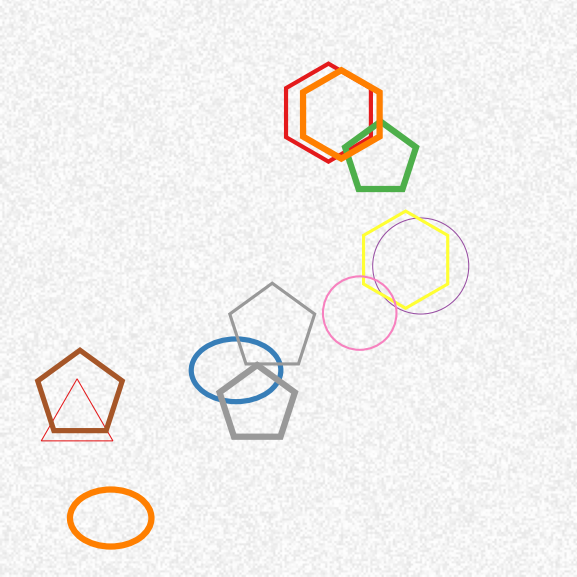[{"shape": "hexagon", "thickness": 2, "radius": 0.42, "center": [0.569, 0.804]}, {"shape": "triangle", "thickness": 0.5, "radius": 0.36, "center": [0.134, 0.272]}, {"shape": "oval", "thickness": 2.5, "radius": 0.39, "center": [0.409, 0.358]}, {"shape": "pentagon", "thickness": 3, "radius": 0.32, "center": [0.659, 0.724]}, {"shape": "circle", "thickness": 0.5, "radius": 0.42, "center": [0.729, 0.539]}, {"shape": "hexagon", "thickness": 3, "radius": 0.38, "center": [0.591, 0.801]}, {"shape": "oval", "thickness": 3, "radius": 0.35, "center": [0.192, 0.102]}, {"shape": "hexagon", "thickness": 1.5, "radius": 0.42, "center": [0.702, 0.549]}, {"shape": "pentagon", "thickness": 2.5, "radius": 0.38, "center": [0.139, 0.316]}, {"shape": "circle", "thickness": 1, "radius": 0.32, "center": [0.623, 0.457]}, {"shape": "pentagon", "thickness": 3, "radius": 0.34, "center": [0.445, 0.298]}, {"shape": "pentagon", "thickness": 1.5, "radius": 0.39, "center": [0.471, 0.431]}]